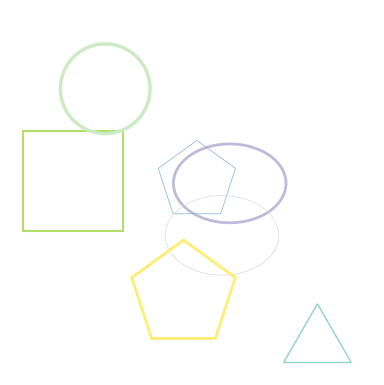[{"shape": "triangle", "thickness": 1, "radius": 0.51, "center": [0.824, 0.109]}, {"shape": "oval", "thickness": 2, "radius": 0.73, "center": [0.597, 0.524]}, {"shape": "pentagon", "thickness": 0.5, "radius": 0.53, "center": [0.511, 0.53]}, {"shape": "square", "thickness": 1.5, "radius": 0.65, "center": [0.189, 0.531]}, {"shape": "oval", "thickness": 0.5, "radius": 0.74, "center": [0.577, 0.389]}, {"shape": "circle", "thickness": 2.5, "radius": 0.58, "center": [0.273, 0.77]}, {"shape": "pentagon", "thickness": 2, "radius": 0.71, "center": [0.477, 0.235]}]